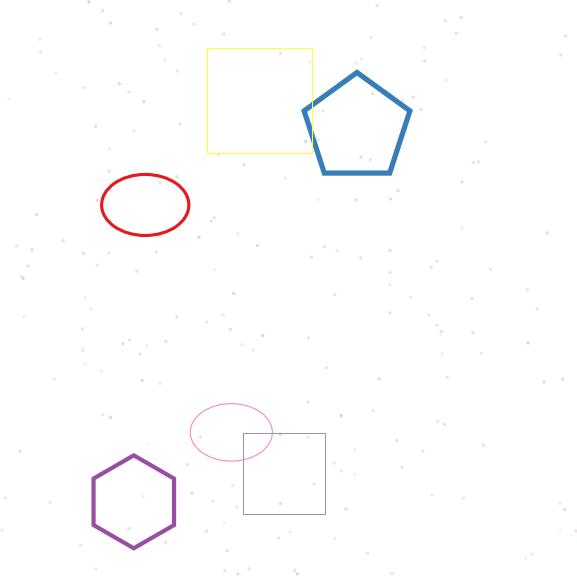[{"shape": "oval", "thickness": 1.5, "radius": 0.38, "center": [0.251, 0.644]}, {"shape": "pentagon", "thickness": 2.5, "radius": 0.48, "center": [0.618, 0.777]}, {"shape": "hexagon", "thickness": 2, "radius": 0.4, "center": [0.232, 0.13]}, {"shape": "square", "thickness": 0.5, "radius": 0.46, "center": [0.449, 0.825]}, {"shape": "oval", "thickness": 0.5, "radius": 0.36, "center": [0.401, 0.25]}, {"shape": "square", "thickness": 0.5, "radius": 0.35, "center": [0.492, 0.179]}]